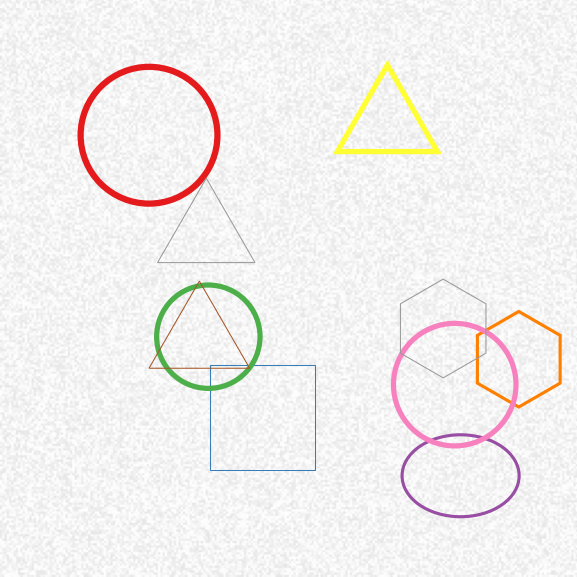[{"shape": "circle", "thickness": 3, "radius": 0.59, "center": [0.258, 0.765]}, {"shape": "square", "thickness": 0.5, "radius": 0.45, "center": [0.455, 0.277]}, {"shape": "circle", "thickness": 2.5, "radius": 0.45, "center": [0.361, 0.416]}, {"shape": "oval", "thickness": 1.5, "radius": 0.51, "center": [0.798, 0.175]}, {"shape": "hexagon", "thickness": 1.5, "radius": 0.41, "center": [0.898, 0.377]}, {"shape": "triangle", "thickness": 2.5, "radius": 0.5, "center": [0.671, 0.787]}, {"shape": "triangle", "thickness": 0.5, "radius": 0.5, "center": [0.345, 0.412]}, {"shape": "circle", "thickness": 2.5, "radius": 0.53, "center": [0.787, 0.333]}, {"shape": "hexagon", "thickness": 0.5, "radius": 0.43, "center": [0.767, 0.43]}, {"shape": "triangle", "thickness": 0.5, "radius": 0.49, "center": [0.357, 0.593]}]